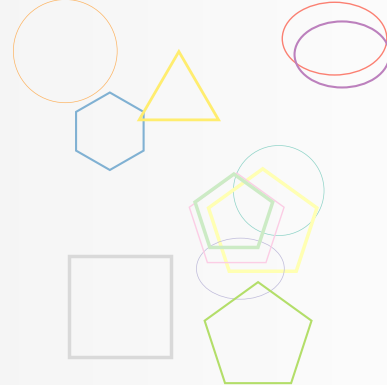[{"shape": "circle", "thickness": 0.5, "radius": 0.58, "center": [0.719, 0.505]}, {"shape": "pentagon", "thickness": 2.5, "radius": 0.74, "center": [0.678, 0.414]}, {"shape": "oval", "thickness": 0.5, "radius": 0.57, "center": [0.62, 0.302]}, {"shape": "oval", "thickness": 1, "radius": 0.67, "center": [0.863, 0.9]}, {"shape": "hexagon", "thickness": 1.5, "radius": 0.5, "center": [0.283, 0.659]}, {"shape": "circle", "thickness": 0.5, "radius": 0.67, "center": [0.168, 0.867]}, {"shape": "pentagon", "thickness": 1.5, "radius": 0.73, "center": [0.666, 0.122]}, {"shape": "pentagon", "thickness": 1, "radius": 0.64, "center": [0.611, 0.422]}, {"shape": "square", "thickness": 2.5, "radius": 0.66, "center": [0.309, 0.204]}, {"shape": "oval", "thickness": 1.5, "radius": 0.61, "center": [0.883, 0.859]}, {"shape": "pentagon", "thickness": 2.5, "radius": 0.53, "center": [0.604, 0.443]}, {"shape": "triangle", "thickness": 2, "radius": 0.59, "center": [0.462, 0.748]}]